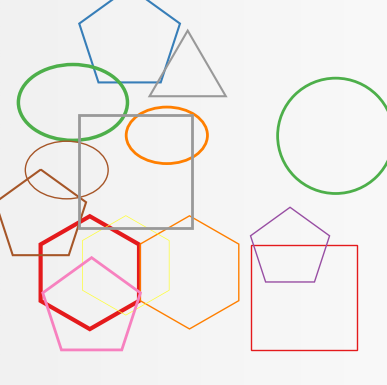[{"shape": "square", "thickness": 1, "radius": 0.68, "center": [0.785, 0.227]}, {"shape": "hexagon", "thickness": 3, "radius": 0.73, "center": [0.232, 0.292]}, {"shape": "pentagon", "thickness": 1.5, "radius": 0.68, "center": [0.334, 0.896]}, {"shape": "circle", "thickness": 2, "radius": 0.75, "center": [0.866, 0.647]}, {"shape": "oval", "thickness": 2.5, "radius": 0.7, "center": [0.188, 0.734]}, {"shape": "pentagon", "thickness": 1, "radius": 0.54, "center": [0.749, 0.354]}, {"shape": "oval", "thickness": 2, "radius": 0.52, "center": [0.431, 0.648]}, {"shape": "hexagon", "thickness": 1, "radius": 0.73, "center": [0.489, 0.293]}, {"shape": "hexagon", "thickness": 0.5, "radius": 0.65, "center": [0.325, 0.311]}, {"shape": "pentagon", "thickness": 1.5, "radius": 0.61, "center": [0.105, 0.437]}, {"shape": "oval", "thickness": 1, "radius": 0.53, "center": [0.172, 0.558]}, {"shape": "pentagon", "thickness": 2, "radius": 0.66, "center": [0.236, 0.198]}, {"shape": "triangle", "thickness": 1.5, "radius": 0.57, "center": [0.484, 0.807]}, {"shape": "square", "thickness": 2, "radius": 0.73, "center": [0.35, 0.555]}]